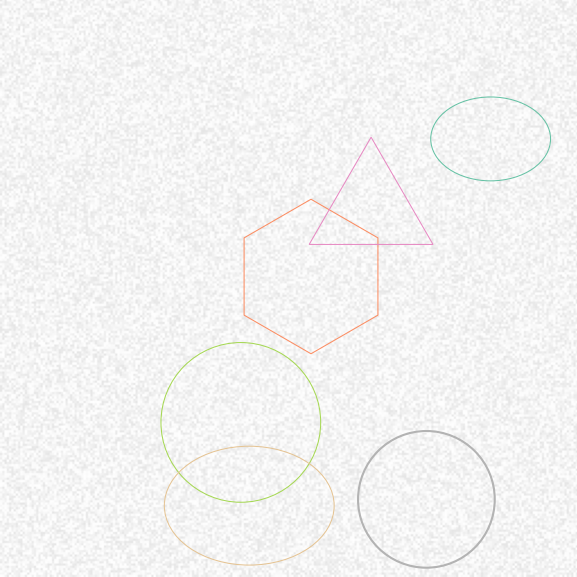[{"shape": "oval", "thickness": 0.5, "radius": 0.52, "center": [0.85, 0.759]}, {"shape": "hexagon", "thickness": 0.5, "radius": 0.67, "center": [0.539, 0.52]}, {"shape": "triangle", "thickness": 0.5, "radius": 0.62, "center": [0.643, 0.638]}, {"shape": "circle", "thickness": 0.5, "radius": 0.69, "center": [0.417, 0.268]}, {"shape": "oval", "thickness": 0.5, "radius": 0.74, "center": [0.432, 0.124]}, {"shape": "circle", "thickness": 1, "radius": 0.59, "center": [0.738, 0.134]}]